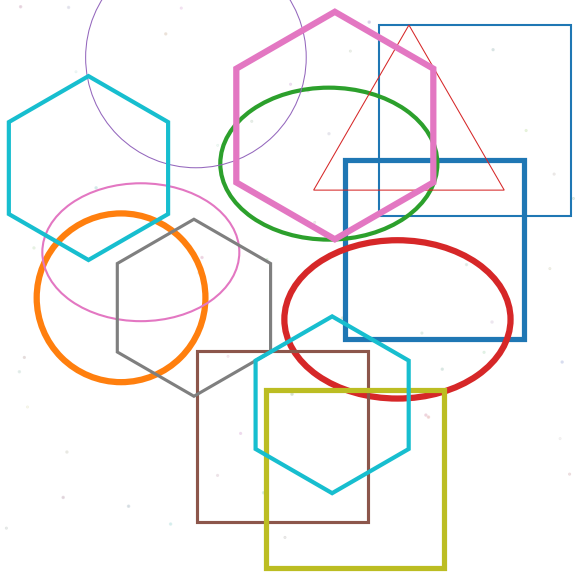[{"shape": "square", "thickness": 2.5, "radius": 0.78, "center": [0.752, 0.567]}, {"shape": "square", "thickness": 1, "radius": 0.83, "center": [0.823, 0.79]}, {"shape": "circle", "thickness": 3, "radius": 0.73, "center": [0.21, 0.483]}, {"shape": "oval", "thickness": 2, "radius": 0.94, "center": [0.569, 0.716]}, {"shape": "triangle", "thickness": 0.5, "radius": 0.95, "center": [0.708, 0.765]}, {"shape": "oval", "thickness": 3, "radius": 0.98, "center": [0.688, 0.446]}, {"shape": "circle", "thickness": 0.5, "radius": 0.95, "center": [0.339, 0.9]}, {"shape": "square", "thickness": 1.5, "radius": 0.74, "center": [0.489, 0.243]}, {"shape": "oval", "thickness": 1, "radius": 0.85, "center": [0.244, 0.562]}, {"shape": "hexagon", "thickness": 3, "radius": 0.98, "center": [0.58, 0.782]}, {"shape": "hexagon", "thickness": 1.5, "radius": 0.77, "center": [0.336, 0.466]}, {"shape": "square", "thickness": 2.5, "radius": 0.77, "center": [0.615, 0.169]}, {"shape": "hexagon", "thickness": 2, "radius": 0.77, "center": [0.575, 0.298]}, {"shape": "hexagon", "thickness": 2, "radius": 0.8, "center": [0.153, 0.708]}]